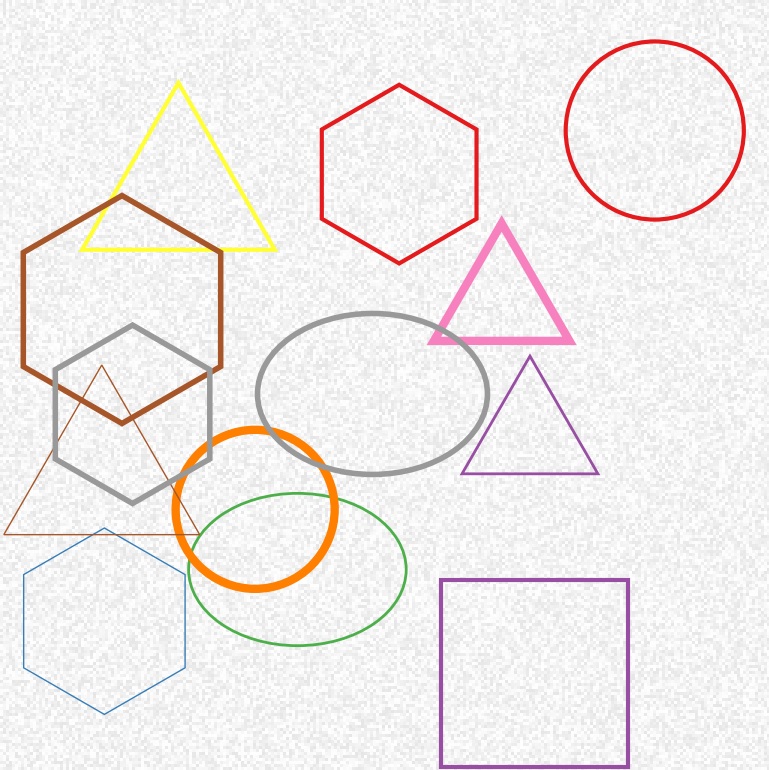[{"shape": "hexagon", "thickness": 1.5, "radius": 0.58, "center": [0.518, 0.774]}, {"shape": "circle", "thickness": 1.5, "radius": 0.58, "center": [0.85, 0.83]}, {"shape": "hexagon", "thickness": 0.5, "radius": 0.61, "center": [0.136, 0.193]}, {"shape": "oval", "thickness": 1, "radius": 0.71, "center": [0.386, 0.26]}, {"shape": "triangle", "thickness": 1, "radius": 0.51, "center": [0.688, 0.436]}, {"shape": "square", "thickness": 1.5, "radius": 0.61, "center": [0.695, 0.125]}, {"shape": "circle", "thickness": 3, "radius": 0.52, "center": [0.331, 0.339]}, {"shape": "triangle", "thickness": 1.5, "radius": 0.72, "center": [0.232, 0.748]}, {"shape": "hexagon", "thickness": 2, "radius": 0.74, "center": [0.158, 0.598]}, {"shape": "triangle", "thickness": 0.5, "radius": 0.73, "center": [0.132, 0.379]}, {"shape": "triangle", "thickness": 3, "radius": 0.51, "center": [0.652, 0.608]}, {"shape": "hexagon", "thickness": 2, "radius": 0.58, "center": [0.172, 0.462]}, {"shape": "oval", "thickness": 2, "radius": 0.75, "center": [0.484, 0.488]}]